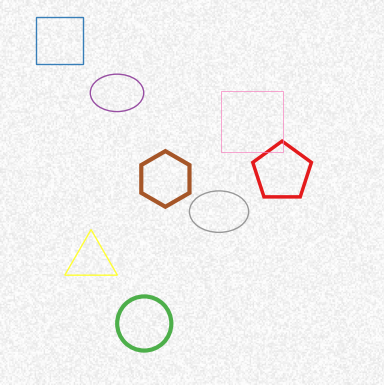[{"shape": "pentagon", "thickness": 2.5, "radius": 0.4, "center": [0.733, 0.553]}, {"shape": "square", "thickness": 1, "radius": 0.31, "center": [0.154, 0.895]}, {"shape": "circle", "thickness": 3, "radius": 0.35, "center": [0.375, 0.16]}, {"shape": "oval", "thickness": 1, "radius": 0.35, "center": [0.304, 0.759]}, {"shape": "triangle", "thickness": 1, "radius": 0.39, "center": [0.237, 0.325]}, {"shape": "hexagon", "thickness": 3, "radius": 0.36, "center": [0.43, 0.535]}, {"shape": "square", "thickness": 0.5, "radius": 0.4, "center": [0.654, 0.684]}, {"shape": "oval", "thickness": 1, "radius": 0.38, "center": [0.569, 0.45]}]